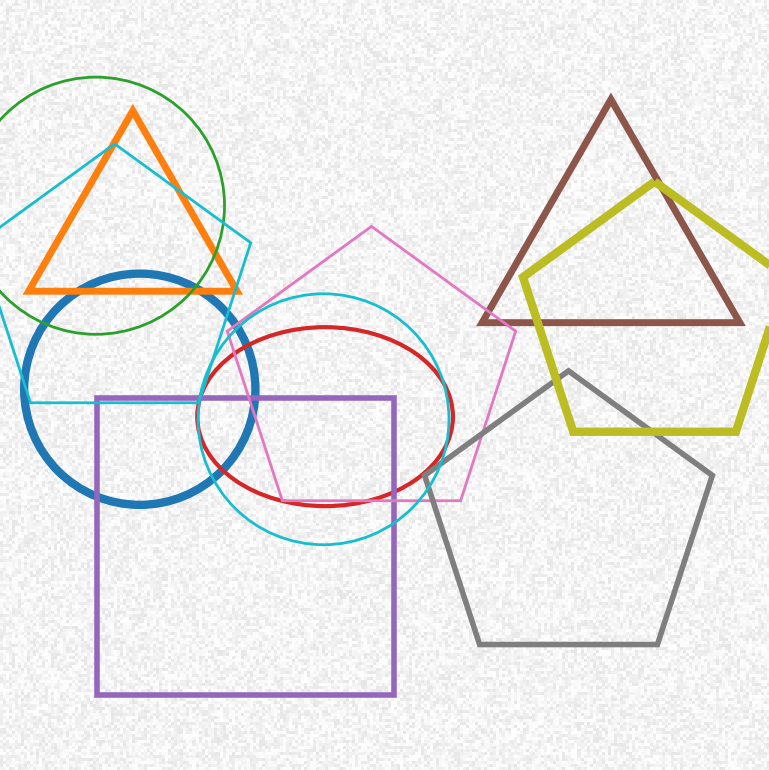[{"shape": "circle", "thickness": 3, "radius": 0.75, "center": [0.182, 0.494]}, {"shape": "triangle", "thickness": 2.5, "radius": 0.78, "center": [0.172, 0.7]}, {"shape": "circle", "thickness": 1, "radius": 0.83, "center": [0.125, 0.733]}, {"shape": "oval", "thickness": 1.5, "radius": 0.83, "center": [0.422, 0.459]}, {"shape": "square", "thickness": 2, "radius": 0.97, "center": [0.319, 0.29]}, {"shape": "triangle", "thickness": 2.5, "radius": 0.97, "center": [0.793, 0.678]}, {"shape": "pentagon", "thickness": 1, "radius": 0.98, "center": [0.482, 0.509]}, {"shape": "pentagon", "thickness": 2, "radius": 0.98, "center": [0.738, 0.322]}, {"shape": "pentagon", "thickness": 3, "radius": 0.9, "center": [0.85, 0.585]}, {"shape": "pentagon", "thickness": 1, "radius": 0.93, "center": [0.149, 0.627]}, {"shape": "circle", "thickness": 1, "radius": 0.81, "center": [0.42, 0.456]}]